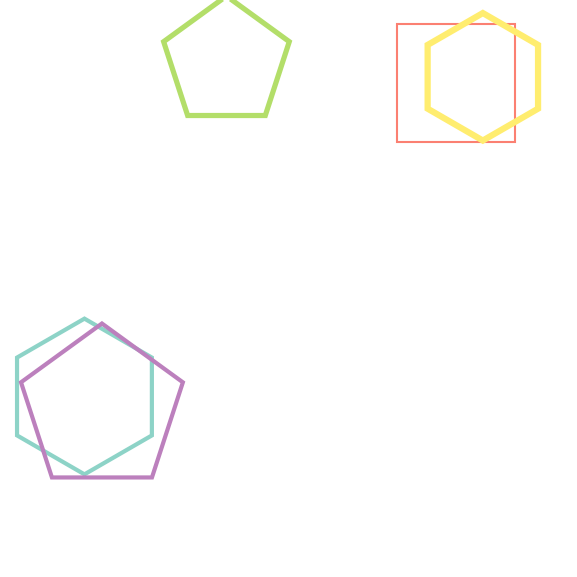[{"shape": "hexagon", "thickness": 2, "radius": 0.67, "center": [0.146, 0.313]}, {"shape": "square", "thickness": 1, "radius": 0.51, "center": [0.79, 0.855]}, {"shape": "pentagon", "thickness": 2.5, "radius": 0.57, "center": [0.392, 0.892]}, {"shape": "pentagon", "thickness": 2, "radius": 0.74, "center": [0.177, 0.292]}, {"shape": "hexagon", "thickness": 3, "radius": 0.55, "center": [0.836, 0.866]}]